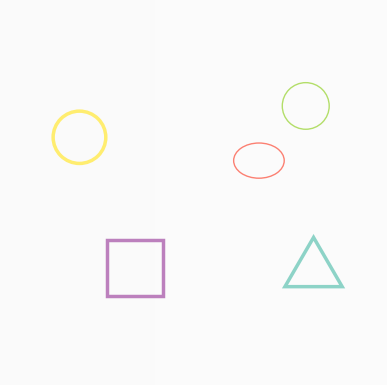[{"shape": "triangle", "thickness": 2.5, "radius": 0.43, "center": [0.809, 0.298]}, {"shape": "oval", "thickness": 1, "radius": 0.33, "center": [0.668, 0.583]}, {"shape": "circle", "thickness": 1, "radius": 0.3, "center": [0.789, 0.725]}, {"shape": "square", "thickness": 2.5, "radius": 0.36, "center": [0.348, 0.304]}, {"shape": "circle", "thickness": 2.5, "radius": 0.34, "center": [0.205, 0.643]}]